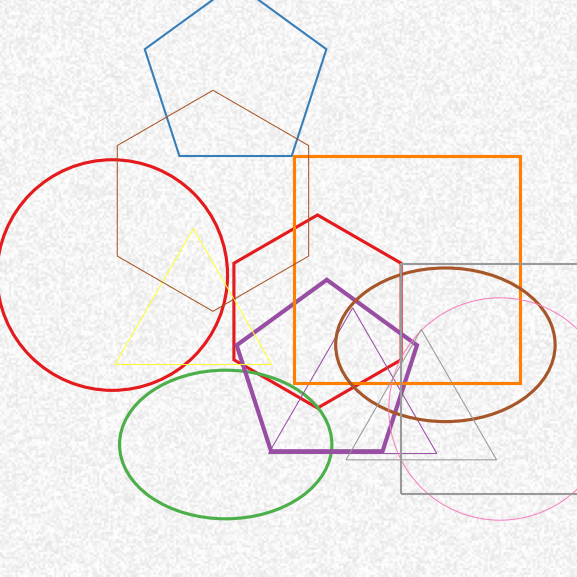[{"shape": "hexagon", "thickness": 1.5, "radius": 0.84, "center": [0.55, 0.46]}, {"shape": "circle", "thickness": 1.5, "radius": 1.0, "center": [0.194, 0.523]}, {"shape": "pentagon", "thickness": 1, "radius": 0.83, "center": [0.408, 0.863]}, {"shape": "oval", "thickness": 1.5, "radius": 0.92, "center": [0.391, 0.229]}, {"shape": "pentagon", "thickness": 2, "radius": 0.82, "center": [0.566, 0.351]}, {"shape": "triangle", "thickness": 0.5, "radius": 0.84, "center": [0.611, 0.298]}, {"shape": "square", "thickness": 1.5, "radius": 0.98, "center": [0.705, 0.533]}, {"shape": "triangle", "thickness": 0.5, "radius": 0.78, "center": [0.335, 0.446]}, {"shape": "hexagon", "thickness": 0.5, "radius": 0.96, "center": [0.369, 0.651]}, {"shape": "oval", "thickness": 1.5, "radius": 0.95, "center": [0.771, 0.402]}, {"shape": "circle", "thickness": 0.5, "radius": 0.96, "center": [0.866, 0.291]}, {"shape": "square", "thickness": 1, "radius": 1.0, "center": [0.894, 0.343]}, {"shape": "triangle", "thickness": 0.5, "radius": 0.75, "center": [0.729, 0.278]}]